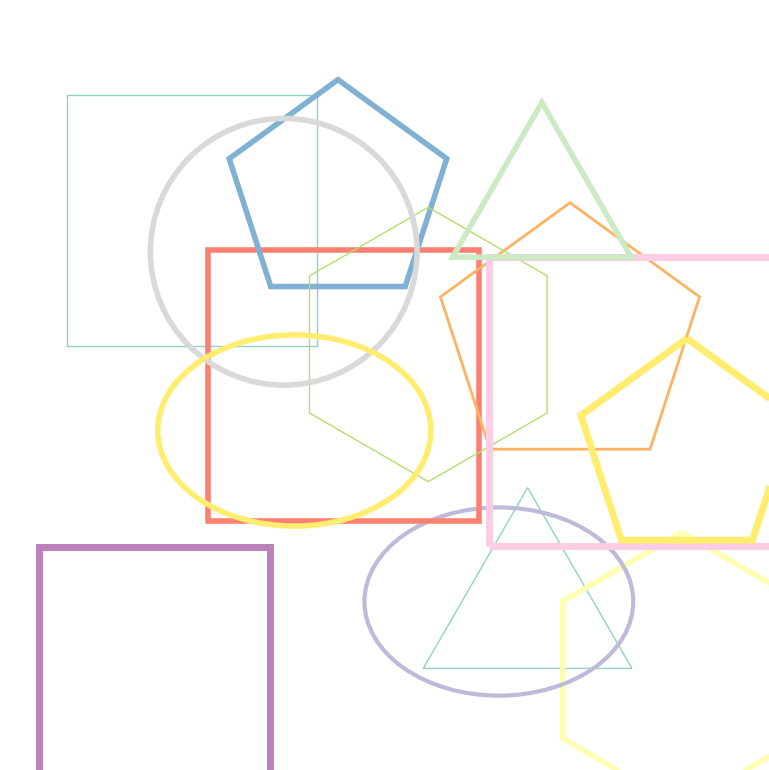[{"shape": "triangle", "thickness": 0.5, "radius": 0.78, "center": [0.685, 0.21]}, {"shape": "square", "thickness": 0.5, "radius": 0.81, "center": [0.249, 0.713]}, {"shape": "hexagon", "thickness": 2, "radius": 0.89, "center": [0.885, 0.13]}, {"shape": "oval", "thickness": 1.5, "radius": 0.87, "center": [0.648, 0.219]}, {"shape": "square", "thickness": 2, "radius": 0.88, "center": [0.446, 0.499]}, {"shape": "pentagon", "thickness": 2, "radius": 0.74, "center": [0.439, 0.748]}, {"shape": "pentagon", "thickness": 1, "radius": 0.88, "center": [0.74, 0.56]}, {"shape": "hexagon", "thickness": 0.5, "radius": 0.89, "center": [0.556, 0.553]}, {"shape": "square", "thickness": 2.5, "radius": 0.94, "center": [0.822, 0.478]}, {"shape": "circle", "thickness": 2, "radius": 0.87, "center": [0.368, 0.673]}, {"shape": "square", "thickness": 2.5, "radius": 0.75, "center": [0.2, 0.141]}, {"shape": "triangle", "thickness": 2, "radius": 0.67, "center": [0.704, 0.733]}, {"shape": "oval", "thickness": 2, "radius": 0.89, "center": [0.382, 0.441]}, {"shape": "pentagon", "thickness": 2.5, "radius": 0.72, "center": [0.892, 0.416]}]